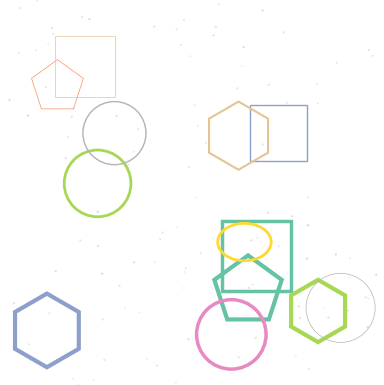[{"shape": "pentagon", "thickness": 3, "radius": 0.46, "center": [0.644, 0.245]}, {"shape": "square", "thickness": 2.5, "radius": 0.45, "center": [0.666, 0.335]}, {"shape": "pentagon", "thickness": 0.5, "radius": 0.35, "center": [0.149, 0.774]}, {"shape": "hexagon", "thickness": 3, "radius": 0.48, "center": [0.122, 0.142]}, {"shape": "square", "thickness": 1, "radius": 0.37, "center": [0.724, 0.655]}, {"shape": "circle", "thickness": 2.5, "radius": 0.45, "center": [0.601, 0.131]}, {"shape": "hexagon", "thickness": 3, "radius": 0.4, "center": [0.826, 0.192]}, {"shape": "circle", "thickness": 2, "radius": 0.43, "center": [0.253, 0.524]}, {"shape": "oval", "thickness": 2, "radius": 0.35, "center": [0.635, 0.371]}, {"shape": "square", "thickness": 0.5, "radius": 0.39, "center": [0.221, 0.828]}, {"shape": "hexagon", "thickness": 1.5, "radius": 0.44, "center": [0.62, 0.648]}, {"shape": "circle", "thickness": 0.5, "radius": 0.45, "center": [0.885, 0.2]}, {"shape": "circle", "thickness": 1, "radius": 0.41, "center": [0.297, 0.654]}]